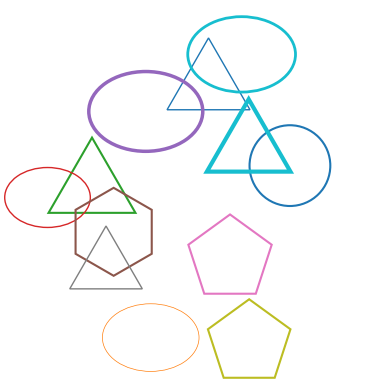[{"shape": "circle", "thickness": 1.5, "radius": 0.52, "center": [0.753, 0.57]}, {"shape": "triangle", "thickness": 1, "radius": 0.62, "center": [0.542, 0.777]}, {"shape": "oval", "thickness": 0.5, "radius": 0.63, "center": [0.391, 0.123]}, {"shape": "triangle", "thickness": 1.5, "radius": 0.65, "center": [0.239, 0.512]}, {"shape": "oval", "thickness": 1, "radius": 0.56, "center": [0.123, 0.487]}, {"shape": "oval", "thickness": 2.5, "radius": 0.74, "center": [0.379, 0.711]}, {"shape": "hexagon", "thickness": 1.5, "radius": 0.57, "center": [0.295, 0.398]}, {"shape": "pentagon", "thickness": 1.5, "radius": 0.57, "center": [0.597, 0.329]}, {"shape": "triangle", "thickness": 1, "radius": 0.54, "center": [0.275, 0.304]}, {"shape": "pentagon", "thickness": 1.5, "radius": 0.56, "center": [0.647, 0.11]}, {"shape": "oval", "thickness": 2, "radius": 0.7, "center": [0.628, 0.859]}, {"shape": "triangle", "thickness": 3, "radius": 0.63, "center": [0.646, 0.617]}]